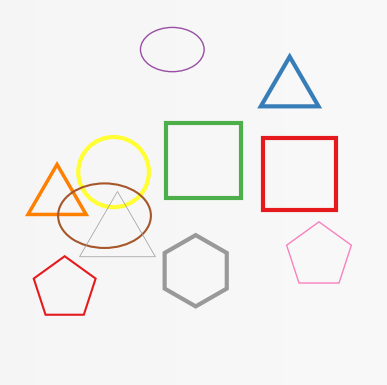[{"shape": "square", "thickness": 3, "radius": 0.47, "center": [0.773, 0.549]}, {"shape": "pentagon", "thickness": 1.5, "radius": 0.42, "center": [0.167, 0.25]}, {"shape": "triangle", "thickness": 3, "radius": 0.43, "center": [0.748, 0.767]}, {"shape": "square", "thickness": 3, "radius": 0.49, "center": [0.525, 0.582]}, {"shape": "oval", "thickness": 1, "radius": 0.41, "center": [0.445, 0.871]}, {"shape": "triangle", "thickness": 2.5, "radius": 0.43, "center": [0.147, 0.486]}, {"shape": "circle", "thickness": 3, "radius": 0.46, "center": [0.293, 0.553]}, {"shape": "oval", "thickness": 1.5, "radius": 0.6, "center": [0.27, 0.44]}, {"shape": "pentagon", "thickness": 1, "radius": 0.44, "center": [0.823, 0.336]}, {"shape": "hexagon", "thickness": 3, "radius": 0.46, "center": [0.505, 0.297]}, {"shape": "triangle", "thickness": 0.5, "radius": 0.57, "center": [0.303, 0.39]}]